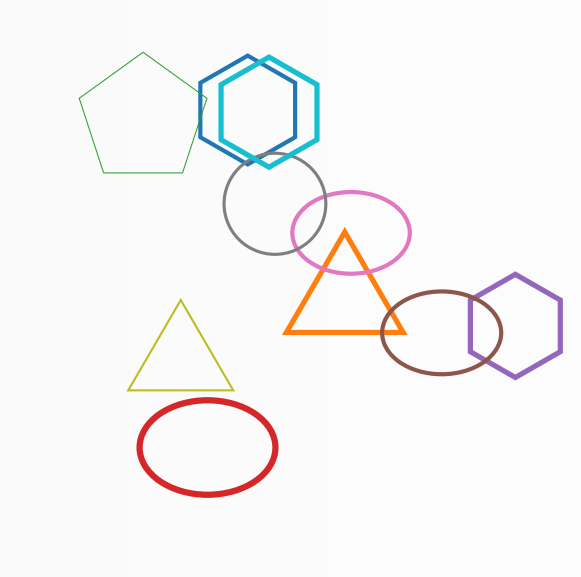[{"shape": "hexagon", "thickness": 2, "radius": 0.47, "center": [0.426, 0.809]}, {"shape": "triangle", "thickness": 2.5, "radius": 0.58, "center": [0.593, 0.481]}, {"shape": "pentagon", "thickness": 0.5, "radius": 0.58, "center": [0.246, 0.793]}, {"shape": "oval", "thickness": 3, "radius": 0.58, "center": [0.357, 0.224]}, {"shape": "hexagon", "thickness": 2.5, "radius": 0.45, "center": [0.887, 0.435]}, {"shape": "oval", "thickness": 2, "radius": 0.51, "center": [0.76, 0.423]}, {"shape": "oval", "thickness": 2, "radius": 0.51, "center": [0.604, 0.596]}, {"shape": "circle", "thickness": 1.5, "radius": 0.44, "center": [0.473, 0.646]}, {"shape": "triangle", "thickness": 1, "radius": 0.52, "center": [0.311, 0.375]}, {"shape": "hexagon", "thickness": 2.5, "radius": 0.48, "center": [0.463, 0.805]}]